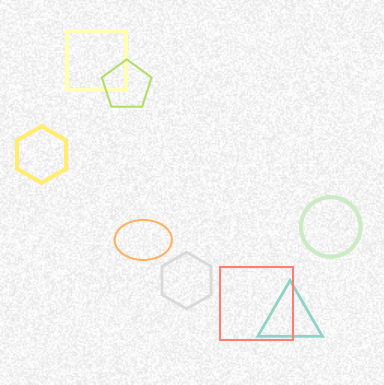[{"shape": "triangle", "thickness": 2, "radius": 0.48, "center": [0.753, 0.175]}, {"shape": "square", "thickness": 3, "radius": 0.39, "center": [0.251, 0.842]}, {"shape": "square", "thickness": 1.5, "radius": 0.47, "center": [0.667, 0.211]}, {"shape": "oval", "thickness": 1.5, "radius": 0.37, "center": [0.372, 0.377]}, {"shape": "pentagon", "thickness": 1.5, "radius": 0.34, "center": [0.329, 0.778]}, {"shape": "hexagon", "thickness": 2, "radius": 0.37, "center": [0.485, 0.271]}, {"shape": "circle", "thickness": 3, "radius": 0.39, "center": [0.859, 0.411]}, {"shape": "hexagon", "thickness": 3, "radius": 0.37, "center": [0.108, 0.598]}]